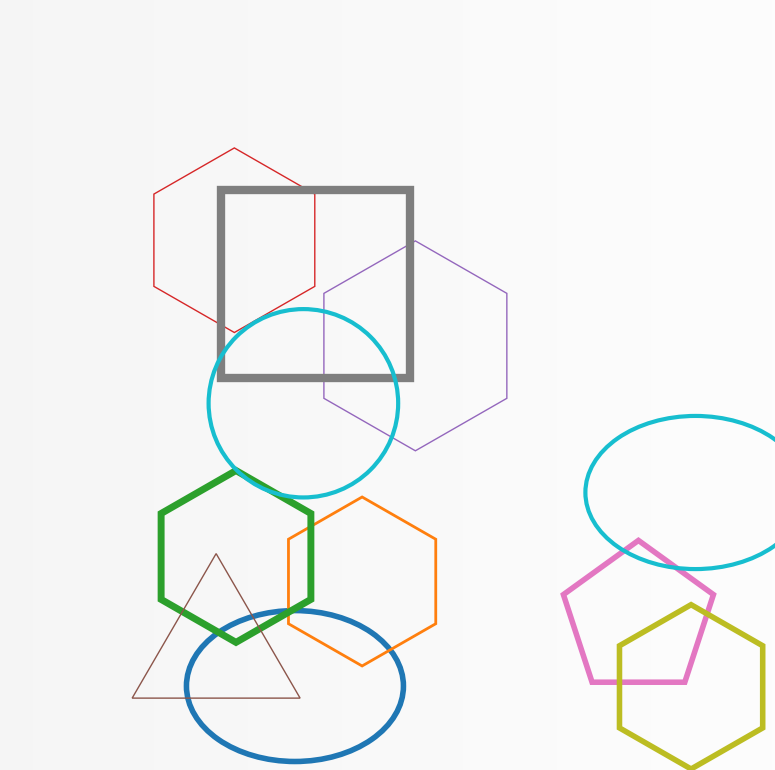[{"shape": "oval", "thickness": 2, "radius": 0.7, "center": [0.381, 0.109]}, {"shape": "hexagon", "thickness": 1, "radius": 0.55, "center": [0.467, 0.245]}, {"shape": "hexagon", "thickness": 2.5, "radius": 0.56, "center": [0.305, 0.277]}, {"shape": "hexagon", "thickness": 0.5, "radius": 0.6, "center": [0.302, 0.688]}, {"shape": "hexagon", "thickness": 0.5, "radius": 0.68, "center": [0.536, 0.551]}, {"shape": "triangle", "thickness": 0.5, "radius": 0.63, "center": [0.279, 0.156]}, {"shape": "pentagon", "thickness": 2, "radius": 0.51, "center": [0.824, 0.196]}, {"shape": "square", "thickness": 3, "radius": 0.61, "center": [0.407, 0.631]}, {"shape": "hexagon", "thickness": 2, "radius": 0.53, "center": [0.892, 0.108]}, {"shape": "oval", "thickness": 1.5, "radius": 0.71, "center": [0.897, 0.36]}, {"shape": "circle", "thickness": 1.5, "radius": 0.61, "center": [0.391, 0.476]}]